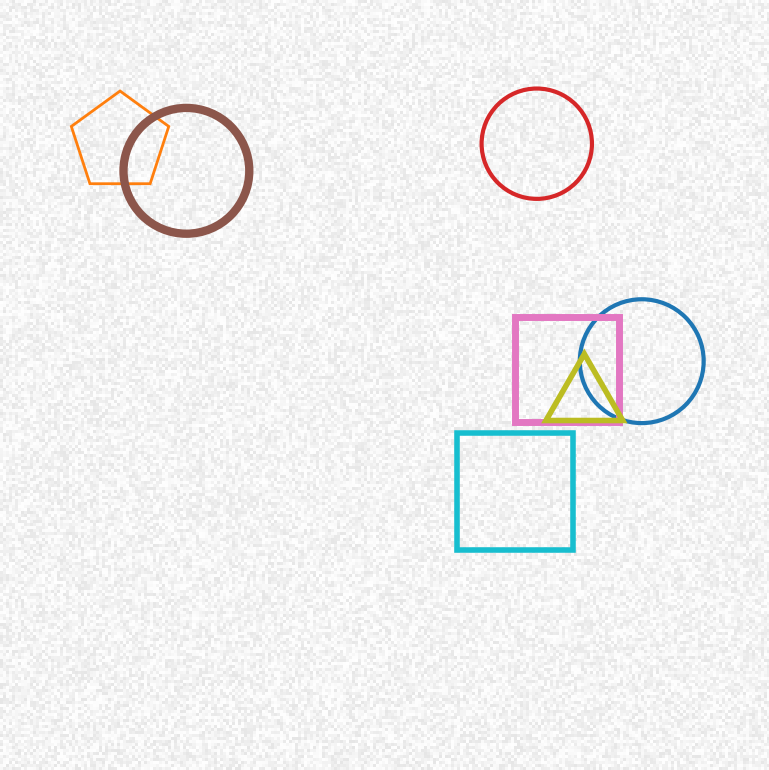[{"shape": "circle", "thickness": 1.5, "radius": 0.4, "center": [0.833, 0.531]}, {"shape": "pentagon", "thickness": 1, "radius": 0.33, "center": [0.156, 0.815]}, {"shape": "circle", "thickness": 1.5, "radius": 0.36, "center": [0.697, 0.813]}, {"shape": "circle", "thickness": 3, "radius": 0.41, "center": [0.242, 0.778]}, {"shape": "square", "thickness": 2.5, "radius": 0.34, "center": [0.736, 0.52]}, {"shape": "triangle", "thickness": 2, "radius": 0.29, "center": [0.759, 0.483]}, {"shape": "square", "thickness": 2, "radius": 0.38, "center": [0.669, 0.362]}]